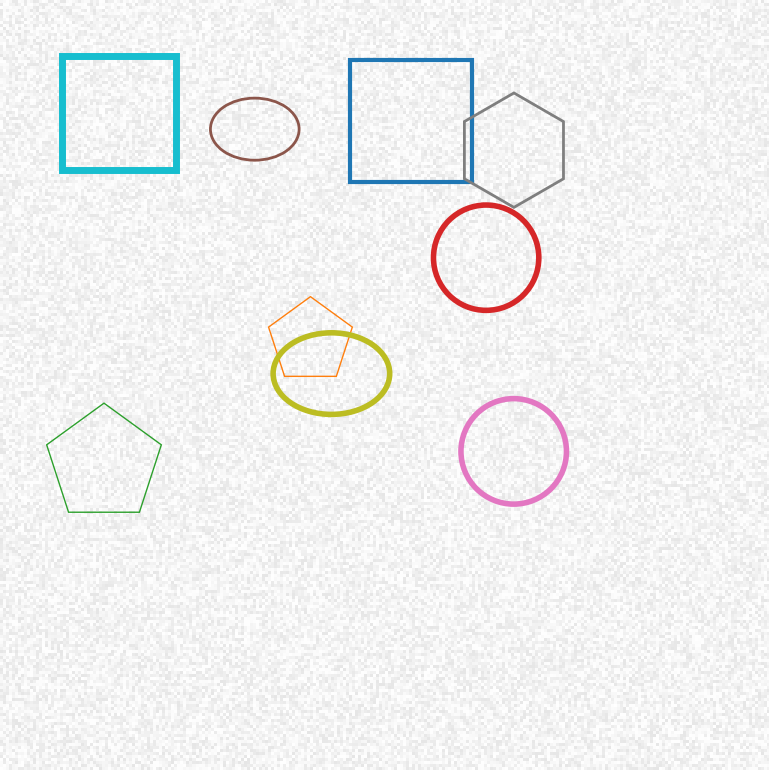[{"shape": "square", "thickness": 1.5, "radius": 0.39, "center": [0.534, 0.843]}, {"shape": "pentagon", "thickness": 0.5, "radius": 0.29, "center": [0.403, 0.558]}, {"shape": "pentagon", "thickness": 0.5, "radius": 0.39, "center": [0.135, 0.398]}, {"shape": "circle", "thickness": 2, "radius": 0.34, "center": [0.631, 0.665]}, {"shape": "oval", "thickness": 1, "radius": 0.29, "center": [0.331, 0.832]}, {"shape": "circle", "thickness": 2, "radius": 0.34, "center": [0.667, 0.414]}, {"shape": "hexagon", "thickness": 1, "radius": 0.37, "center": [0.667, 0.805]}, {"shape": "oval", "thickness": 2, "radius": 0.38, "center": [0.43, 0.515]}, {"shape": "square", "thickness": 2.5, "radius": 0.37, "center": [0.154, 0.853]}]